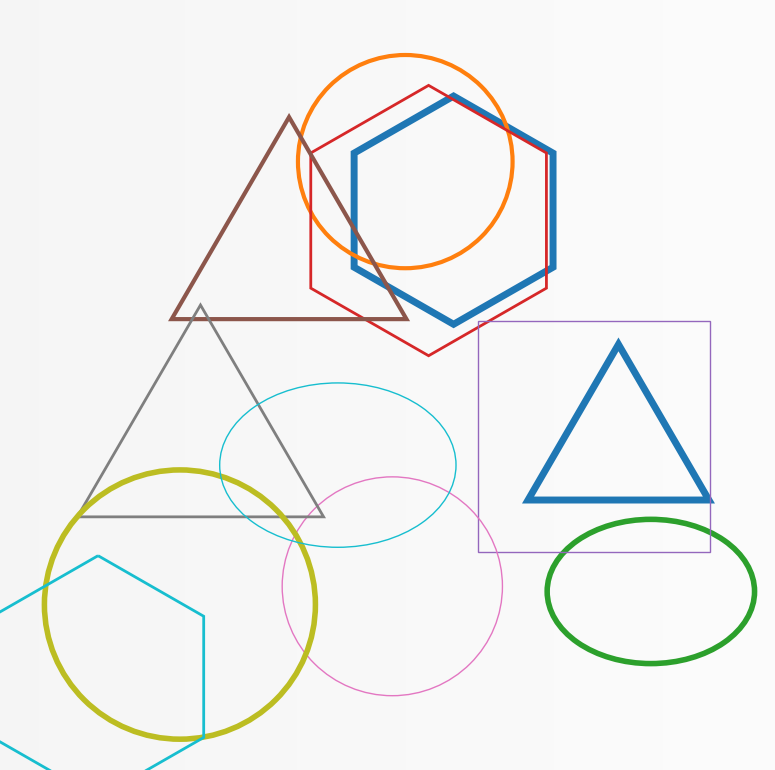[{"shape": "triangle", "thickness": 2.5, "radius": 0.67, "center": [0.798, 0.418]}, {"shape": "hexagon", "thickness": 2.5, "radius": 0.74, "center": [0.585, 0.727]}, {"shape": "circle", "thickness": 1.5, "radius": 0.69, "center": [0.523, 0.79]}, {"shape": "oval", "thickness": 2, "radius": 0.67, "center": [0.84, 0.232]}, {"shape": "hexagon", "thickness": 1, "radius": 0.88, "center": [0.553, 0.714]}, {"shape": "square", "thickness": 0.5, "radius": 0.75, "center": [0.766, 0.434]}, {"shape": "triangle", "thickness": 1.5, "radius": 0.87, "center": [0.373, 0.673]}, {"shape": "circle", "thickness": 0.5, "radius": 0.71, "center": [0.506, 0.239]}, {"shape": "triangle", "thickness": 1, "radius": 0.92, "center": [0.259, 0.42]}, {"shape": "circle", "thickness": 2, "radius": 0.87, "center": [0.232, 0.215]}, {"shape": "hexagon", "thickness": 1, "radius": 0.79, "center": [0.127, 0.121]}, {"shape": "oval", "thickness": 0.5, "radius": 0.76, "center": [0.436, 0.396]}]